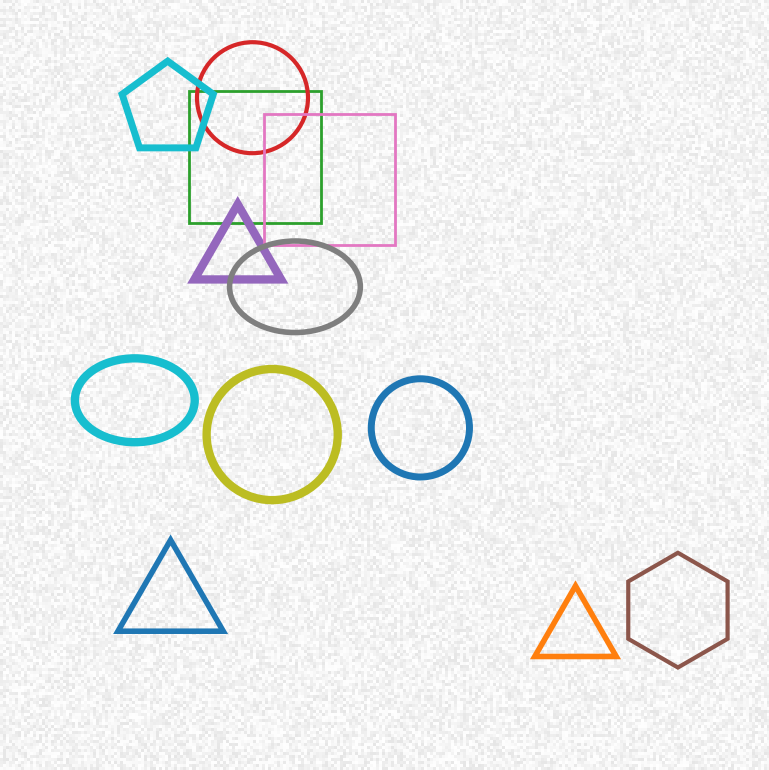[{"shape": "triangle", "thickness": 2, "radius": 0.39, "center": [0.222, 0.22]}, {"shape": "circle", "thickness": 2.5, "radius": 0.32, "center": [0.546, 0.444]}, {"shape": "triangle", "thickness": 2, "radius": 0.31, "center": [0.747, 0.178]}, {"shape": "square", "thickness": 1, "radius": 0.43, "center": [0.331, 0.796]}, {"shape": "circle", "thickness": 1.5, "radius": 0.36, "center": [0.328, 0.873]}, {"shape": "triangle", "thickness": 3, "radius": 0.33, "center": [0.309, 0.67]}, {"shape": "hexagon", "thickness": 1.5, "radius": 0.37, "center": [0.88, 0.208]}, {"shape": "square", "thickness": 1, "radius": 0.43, "center": [0.428, 0.767]}, {"shape": "oval", "thickness": 2, "radius": 0.42, "center": [0.383, 0.628]}, {"shape": "circle", "thickness": 3, "radius": 0.43, "center": [0.353, 0.436]}, {"shape": "pentagon", "thickness": 2.5, "radius": 0.31, "center": [0.218, 0.858]}, {"shape": "oval", "thickness": 3, "radius": 0.39, "center": [0.175, 0.48]}]